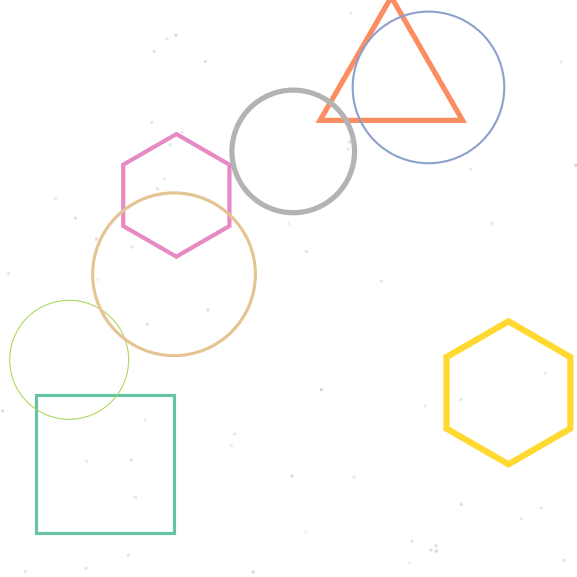[{"shape": "square", "thickness": 1.5, "radius": 0.6, "center": [0.181, 0.196]}, {"shape": "triangle", "thickness": 2.5, "radius": 0.71, "center": [0.678, 0.862]}, {"shape": "circle", "thickness": 1, "radius": 0.66, "center": [0.742, 0.848]}, {"shape": "hexagon", "thickness": 2, "radius": 0.53, "center": [0.305, 0.661]}, {"shape": "circle", "thickness": 0.5, "radius": 0.52, "center": [0.12, 0.376]}, {"shape": "hexagon", "thickness": 3, "radius": 0.62, "center": [0.88, 0.319]}, {"shape": "circle", "thickness": 1.5, "radius": 0.7, "center": [0.301, 0.524]}, {"shape": "circle", "thickness": 2.5, "radius": 0.53, "center": [0.508, 0.737]}]